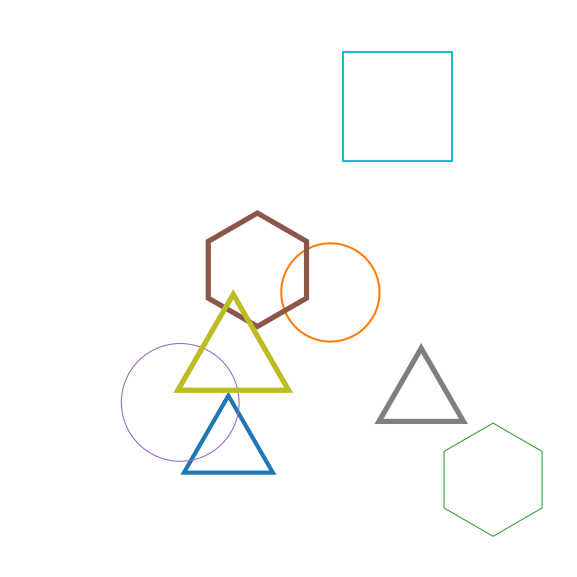[{"shape": "triangle", "thickness": 2, "radius": 0.44, "center": [0.395, 0.225]}, {"shape": "circle", "thickness": 1, "radius": 0.43, "center": [0.572, 0.493]}, {"shape": "hexagon", "thickness": 0.5, "radius": 0.49, "center": [0.854, 0.168]}, {"shape": "circle", "thickness": 0.5, "radius": 0.51, "center": [0.312, 0.302]}, {"shape": "hexagon", "thickness": 2.5, "radius": 0.49, "center": [0.446, 0.532]}, {"shape": "triangle", "thickness": 2.5, "radius": 0.42, "center": [0.729, 0.312]}, {"shape": "triangle", "thickness": 2.5, "radius": 0.55, "center": [0.404, 0.379]}, {"shape": "square", "thickness": 1, "radius": 0.47, "center": [0.689, 0.815]}]